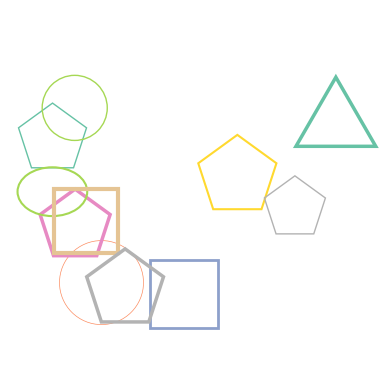[{"shape": "pentagon", "thickness": 1, "radius": 0.46, "center": [0.136, 0.639]}, {"shape": "triangle", "thickness": 2.5, "radius": 0.6, "center": [0.872, 0.68]}, {"shape": "circle", "thickness": 0.5, "radius": 0.55, "center": [0.264, 0.266]}, {"shape": "square", "thickness": 2, "radius": 0.45, "center": [0.478, 0.236]}, {"shape": "pentagon", "thickness": 2.5, "radius": 0.48, "center": [0.195, 0.413]}, {"shape": "oval", "thickness": 1.5, "radius": 0.45, "center": [0.136, 0.502]}, {"shape": "circle", "thickness": 1, "radius": 0.42, "center": [0.194, 0.72]}, {"shape": "pentagon", "thickness": 1.5, "radius": 0.53, "center": [0.616, 0.543]}, {"shape": "square", "thickness": 3, "radius": 0.41, "center": [0.224, 0.426]}, {"shape": "pentagon", "thickness": 2.5, "radius": 0.52, "center": [0.325, 0.249]}, {"shape": "pentagon", "thickness": 1, "radius": 0.42, "center": [0.766, 0.46]}]